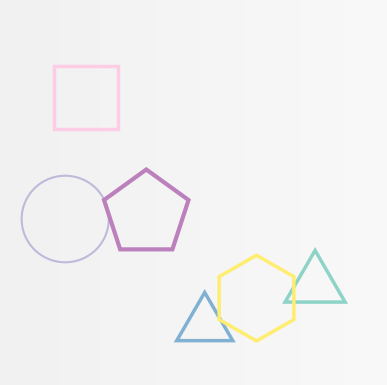[{"shape": "triangle", "thickness": 2.5, "radius": 0.45, "center": [0.813, 0.26]}, {"shape": "circle", "thickness": 1.5, "radius": 0.56, "center": [0.168, 0.431]}, {"shape": "triangle", "thickness": 2.5, "radius": 0.42, "center": [0.528, 0.157]}, {"shape": "square", "thickness": 2.5, "radius": 0.41, "center": [0.222, 0.746]}, {"shape": "pentagon", "thickness": 3, "radius": 0.57, "center": [0.378, 0.445]}, {"shape": "hexagon", "thickness": 2.5, "radius": 0.56, "center": [0.662, 0.226]}]